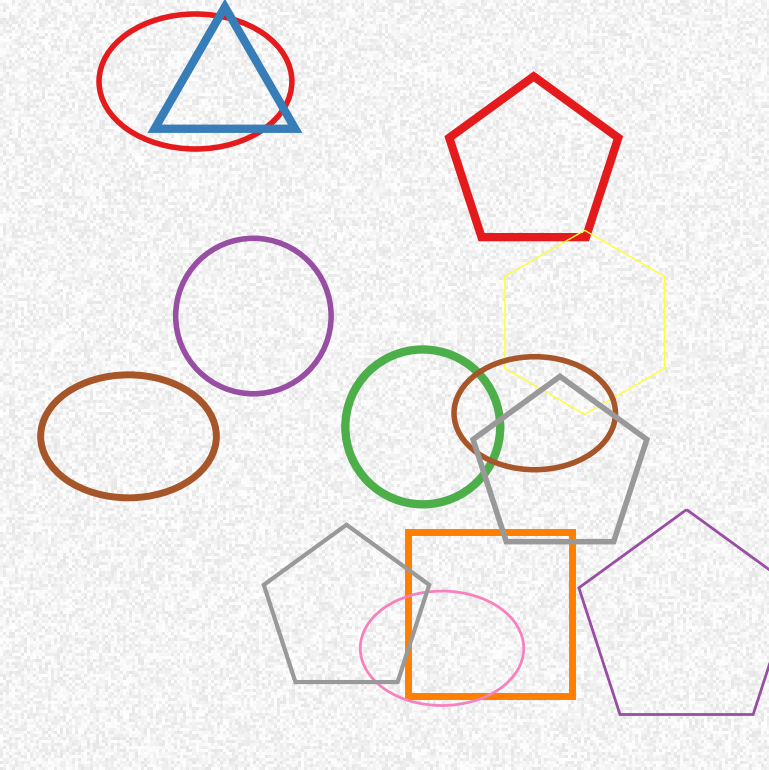[{"shape": "oval", "thickness": 2, "radius": 0.63, "center": [0.254, 0.894]}, {"shape": "pentagon", "thickness": 3, "radius": 0.58, "center": [0.693, 0.785]}, {"shape": "triangle", "thickness": 3, "radius": 0.53, "center": [0.292, 0.886]}, {"shape": "circle", "thickness": 3, "radius": 0.5, "center": [0.549, 0.446]}, {"shape": "pentagon", "thickness": 1, "radius": 0.74, "center": [0.892, 0.191]}, {"shape": "circle", "thickness": 2, "radius": 0.5, "center": [0.329, 0.59]}, {"shape": "square", "thickness": 2.5, "radius": 0.53, "center": [0.636, 0.202]}, {"shape": "hexagon", "thickness": 0.5, "radius": 0.6, "center": [0.759, 0.581]}, {"shape": "oval", "thickness": 2.5, "radius": 0.57, "center": [0.167, 0.433]}, {"shape": "oval", "thickness": 2, "radius": 0.52, "center": [0.694, 0.463]}, {"shape": "oval", "thickness": 1, "radius": 0.53, "center": [0.574, 0.158]}, {"shape": "pentagon", "thickness": 1.5, "radius": 0.56, "center": [0.45, 0.206]}, {"shape": "pentagon", "thickness": 2, "radius": 0.59, "center": [0.727, 0.393]}]